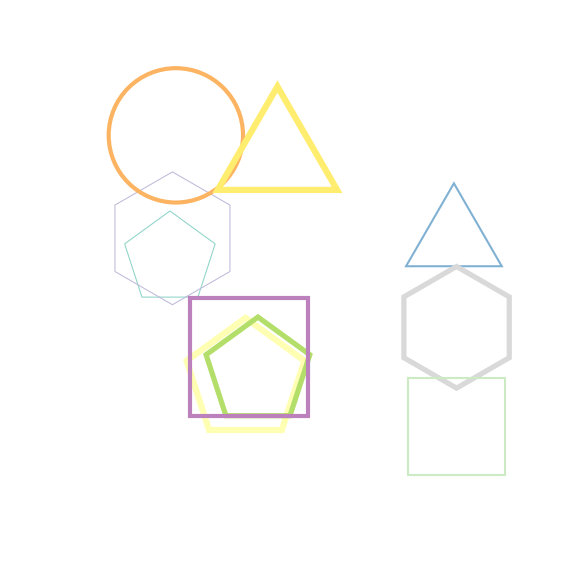[{"shape": "pentagon", "thickness": 0.5, "radius": 0.41, "center": [0.294, 0.551]}, {"shape": "pentagon", "thickness": 3, "radius": 0.54, "center": [0.425, 0.341]}, {"shape": "hexagon", "thickness": 0.5, "radius": 0.57, "center": [0.299, 0.586]}, {"shape": "triangle", "thickness": 1, "radius": 0.48, "center": [0.786, 0.586]}, {"shape": "circle", "thickness": 2, "radius": 0.58, "center": [0.305, 0.765]}, {"shape": "pentagon", "thickness": 2.5, "radius": 0.47, "center": [0.447, 0.356]}, {"shape": "hexagon", "thickness": 2.5, "radius": 0.53, "center": [0.791, 0.432]}, {"shape": "square", "thickness": 2, "radius": 0.51, "center": [0.431, 0.381]}, {"shape": "square", "thickness": 1, "radius": 0.42, "center": [0.79, 0.261]}, {"shape": "triangle", "thickness": 3, "radius": 0.6, "center": [0.48, 0.73]}]